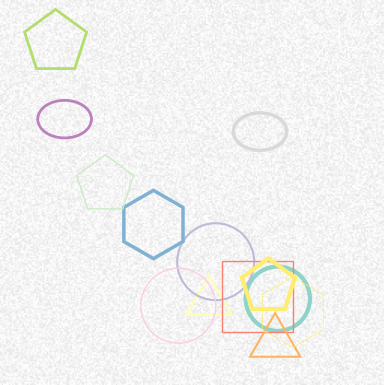[{"shape": "circle", "thickness": 3, "radius": 0.42, "center": [0.722, 0.224]}, {"shape": "triangle", "thickness": 1.5, "radius": 0.34, "center": [0.543, 0.216]}, {"shape": "circle", "thickness": 1.5, "radius": 0.5, "center": [0.56, 0.32]}, {"shape": "square", "thickness": 1, "radius": 0.46, "center": [0.669, 0.229]}, {"shape": "hexagon", "thickness": 2.5, "radius": 0.44, "center": [0.399, 0.417]}, {"shape": "triangle", "thickness": 1.5, "radius": 0.38, "center": [0.715, 0.111]}, {"shape": "pentagon", "thickness": 2, "radius": 0.42, "center": [0.144, 0.891]}, {"shape": "circle", "thickness": 1, "radius": 0.49, "center": [0.463, 0.206]}, {"shape": "oval", "thickness": 2.5, "radius": 0.35, "center": [0.675, 0.658]}, {"shape": "oval", "thickness": 2, "radius": 0.35, "center": [0.168, 0.691]}, {"shape": "pentagon", "thickness": 1, "radius": 0.39, "center": [0.273, 0.52]}, {"shape": "pentagon", "thickness": 3, "radius": 0.36, "center": [0.697, 0.256]}, {"shape": "hexagon", "thickness": 0.5, "radius": 0.46, "center": [0.76, 0.189]}]